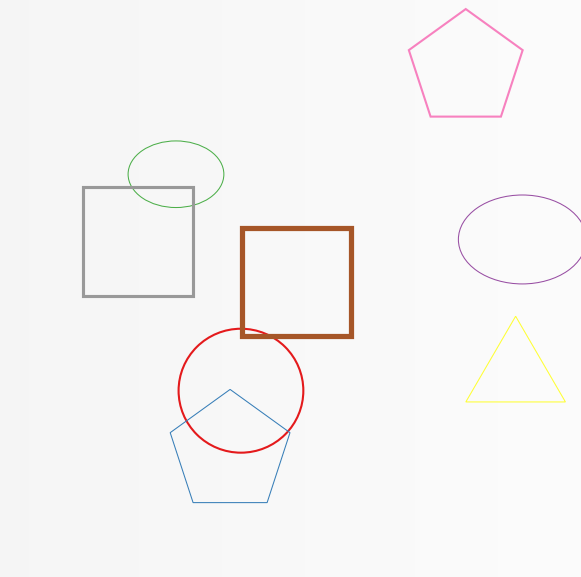[{"shape": "circle", "thickness": 1, "radius": 0.54, "center": [0.415, 0.323]}, {"shape": "pentagon", "thickness": 0.5, "radius": 0.54, "center": [0.396, 0.216]}, {"shape": "oval", "thickness": 0.5, "radius": 0.41, "center": [0.303, 0.697]}, {"shape": "oval", "thickness": 0.5, "radius": 0.55, "center": [0.899, 0.584]}, {"shape": "triangle", "thickness": 0.5, "radius": 0.49, "center": [0.887, 0.353]}, {"shape": "square", "thickness": 2.5, "radius": 0.47, "center": [0.51, 0.511]}, {"shape": "pentagon", "thickness": 1, "radius": 0.51, "center": [0.801, 0.88]}, {"shape": "square", "thickness": 1.5, "radius": 0.47, "center": [0.238, 0.581]}]